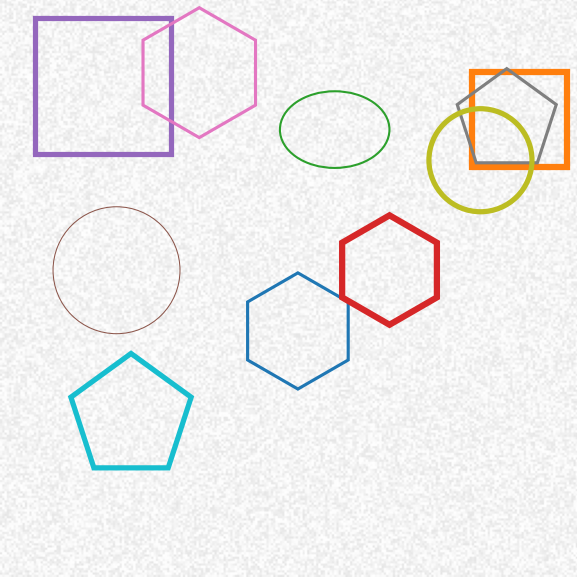[{"shape": "hexagon", "thickness": 1.5, "radius": 0.5, "center": [0.516, 0.426]}, {"shape": "square", "thickness": 3, "radius": 0.41, "center": [0.9, 0.792]}, {"shape": "oval", "thickness": 1, "radius": 0.47, "center": [0.58, 0.775]}, {"shape": "hexagon", "thickness": 3, "radius": 0.47, "center": [0.674, 0.532]}, {"shape": "square", "thickness": 2.5, "radius": 0.59, "center": [0.178, 0.85]}, {"shape": "circle", "thickness": 0.5, "radius": 0.55, "center": [0.202, 0.531]}, {"shape": "hexagon", "thickness": 1.5, "radius": 0.56, "center": [0.345, 0.873]}, {"shape": "pentagon", "thickness": 1.5, "radius": 0.45, "center": [0.877, 0.79]}, {"shape": "circle", "thickness": 2.5, "radius": 0.45, "center": [0.832, 0.722]}, {"shape": "pentagon", "thickness": 2.5, "radius": 0.55, "center": [0.227, 0.278]}]